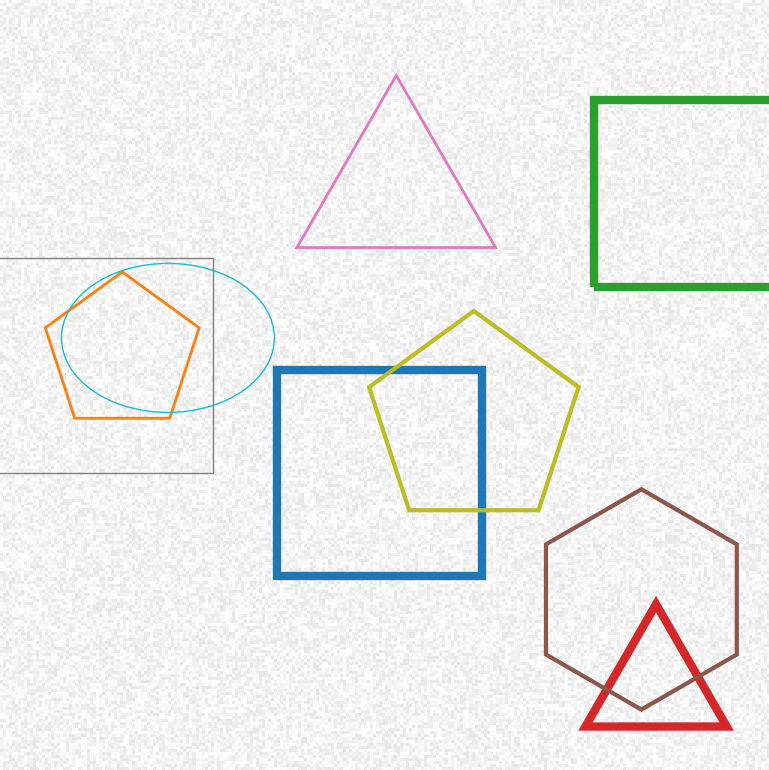[{"shape": "square", "thickness": 3, "radius": 0.67, "center": [0.493, 0.386]}, {"shape": "pentagon", "thickness": 1, "radius": 0.53, "center": [0.159, 0.542]}, {"shape": "square", "thickness": 3, "radius": 0.61, "center": [0.892, 0.749]}, {"shape": "triangle", "thickness": 3, "radius": 0.53, "center": [0.852, 0.109]}, {"shape": "hexagon", "thickness": 1.5, "radius": 0.72, "center": [0.833, 0.222]}, {"shape": "triangle", "thickness": 1, "radius": 0.74, "center": [0.515, 0.753]}, {"shape": "square", "thickness": 0.5, "radius": 0.7, "center": [0.137, 0.525]}, {"shape": "pentagon", "thickness": 1.5, "radius": 0.72, "center": [0.615, 0.453]}, {"shape": "oval", "thickness": 0.5, "radius": 0.69, "center": [0.218, 0.561]}]